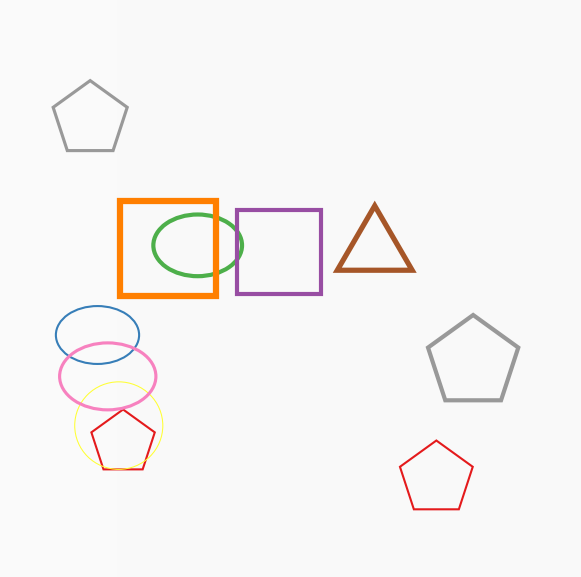[{"shape": "pentagon", "thickness": 1, "radius": 0.33, "center": [0.751, 0.17]}, {"shape": "pentagon", "thickness": 1, "radius": 0.29, "center": [0.212, 0.233]}, {"shape": "oval", "thickness": 1, "radius": 0.36, "center": [0.168, 0.419]}, {"shape": "oval", "thickness": 2, "radius": 0.38, "center": [0.34, 0.574]}, {"shape": "square", "thickness": 2, "radius": 0.36, "center": [0.48, 0.563]}, {"shape": "square", "thickness": 3, "radius": 0.41, "center": [0.288, 0.569]}, {"shape": "circle", "thickness": 0.5, "radius": 0.38, "center": [0.204, 0.262]}, {"shape": "triangle", "thickness": 2.5, "radius": 0.37, "center": [0.645, 0.568]}, {"shape": "oval", "thickness": 1.5, "radius": 0.41, "center": [0.185, 0.347]}, {"shape": "pentagon", "thickness": 2, "radius": 0.41, "center": [0.814, 0.372]}, {"shape": "pentagon", "thickness": 1.5, "radius": 0.33, "center": [0.155, 0.793]}]